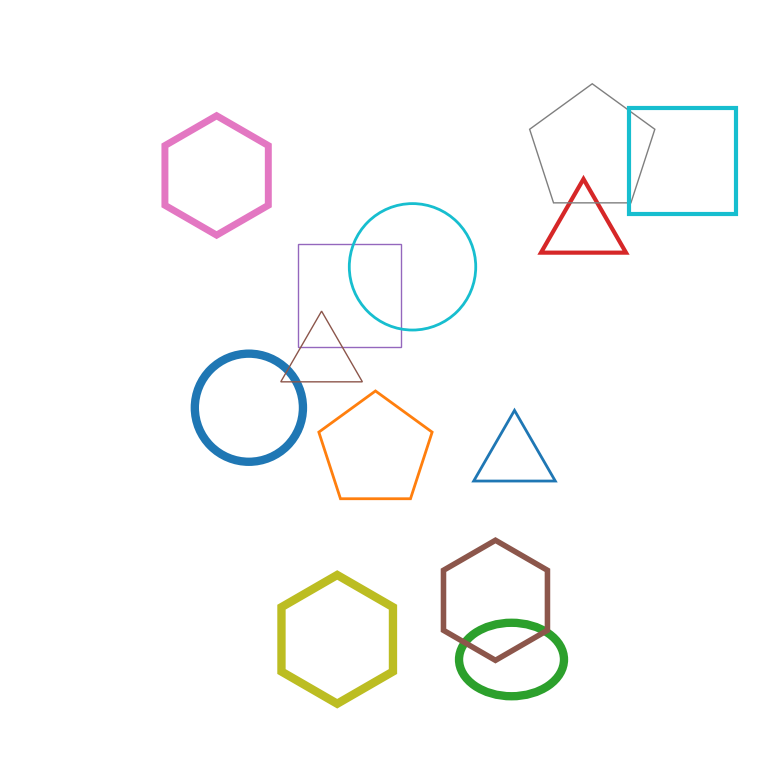[{"shape": "triangle", "thickness": 1, "radius": 0.31, "center": [0.668, 0.406]}, {"shape": "circle", "thickness": 3, "radius": 0.35, "center": [0.323, 0.47]}, {"shape": "pentagon", "thickness": 1, "radius": 0.39, "center": [0.488, 0.415]}, {"shape": "oval", "thickness": 3, "radius": 0.34, "center": [0.664, 0.143]}, {"shape": "triangle", "thickness": 1.5, "radius": 0.32, "center": [0.758, 0.704]}, {"shape": "square", "thickness": 0.5, "radius": 0.33, "center": [0.453, 0.617]}, {"shape": "triangle", "thickness": 0.5, "radius": 0.31, "center": [0.418, 0.535]}, {"shape": "hexagon", "thickness": 2, "radius": 0.39, "center": [0.643, 0.22]}, {"shape": "hexagon", "thickness": 2.5, "radius": 0.39, "center": [0.281, 0.772]}, {"shape": "pentagon", "thickness": 0.5, "radius": 0.43, "center": [0.769, 0.806]}, {"shape": "hexagon", "thickness": 3, "radius": 0.42, "center": [0.438, 0.17]}, {"shape": "square", "thickness": 1.5, "radius": 0.34, "center": [0.886, 0.791]}, {"shape": "circle", "thickness": 1, "radius": 0.41, "center": [0.536, 0.653]}]